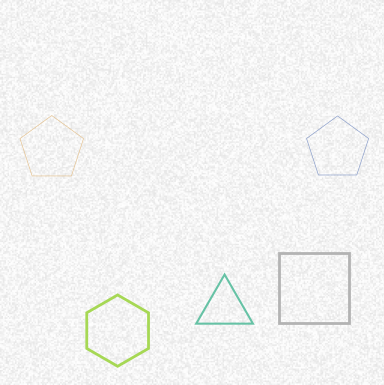[{"shape": "triangle", "thickness": 1.5, "radius": 0.43, "center": [0.583, 0.202]}, {"shape": "pentagon", "thickness": 0.5, "radius": 0.42, "center": [0.877, 0.614]}, {"shape": "hexagon", "thickness": 2, "radius": 0.46, "center": [0.306, 0.141]}, {"shape": "pentagon", "thickness": 0.5, "radius": 0.43, "center": [0.134, 0.613]}, {"shape": "square", "thickness": 2, "radius": 0.45, "center": [0.816, 0.252]}]